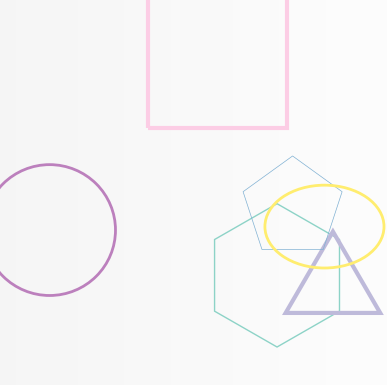[{"shape": "hexagon", "thickness": 1, "radius": 0.93, "center": [0.715, 0.285]}, {"shape": "triangle", "thickness": 3, "radius": 0.7, "center": [0.859, 0.258]}, {"shape": "pentagon", "thickness": 0.5, "radius": 0.67, "center": [0.755, 0.461]}, {"shape": "square", "thickness": 3, "radius": 0.9, "center": [0.562, 0.847]}, {"shape": "circle", "thickness": 2, "radius": 0.85, "center": [0.128, 0.402]}, {"shape": "oval", "thickness": 2, "radius": 0.77, "center": [0.837, 0.411]}]